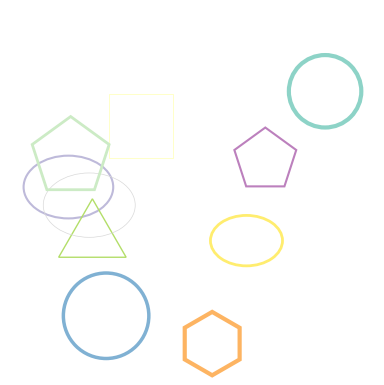[{"shape": "circle", "thickness": 3, "radius": 0.47, "center": [0.844, 0.763]}, {"shape": "square", "thickness": 0.5, "radius": 0.42, "center": [0.365, 0.672]}, {"shape": "oval", "thickness": 1.5, "radius": 0.58, "center": [0.178, 0.514]}, {"shape": "circle", "thickness": 2.5, "radius": 0.56, "center": [0.276, 0.18]}, {"shape": "hexagon", "thickness": 3, "radius": 0.41, "center": [0.551, 0.108]}, {"shape": "triangle", "thickness": 1, "radius": 0.51, "center": [0.24, 0.382]}, {"shape": "oval", "thickness": 0.5, "radius": 0.6, "center": [0.232, 0.467]}, {"shape": "pentagon", "thickness": 1.5, "radius": 0.42, "center": [0.689, 0.584]}, {"shape": "pentagon", "thickness": 2, "radius": 0.53, "center": [0.184, 0.592]}, {"shape": "oval", "thickness": 2, "radius": 0.47, "center": [0.64, 0.375]}]